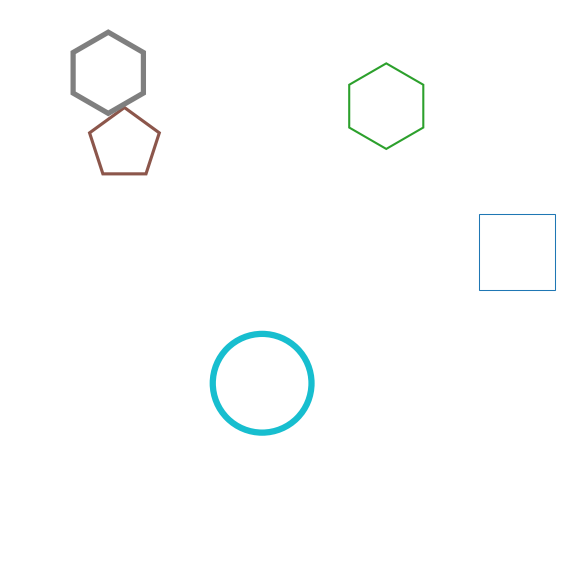[{"shape": "square", "thickness": 0.5, "radius": 0.33, "center": [0.895, 0.563]}, {"shape": "hexagon", "thickness": 1, "radius": 0.37, "center": [0.669, 0.815]}, {"shape": "pentagon", "thickness": 1.5, "radius": 0.32, "center": [0.215, 0.749]}, {"shape": "hexagon", "thickness": 2.5, "radius": 0.35, "center": [0.187, 0.873]}, {"shape": "circle", "thickness": 3, "radius": 0.43, "center": [0.454, 0.335]}]